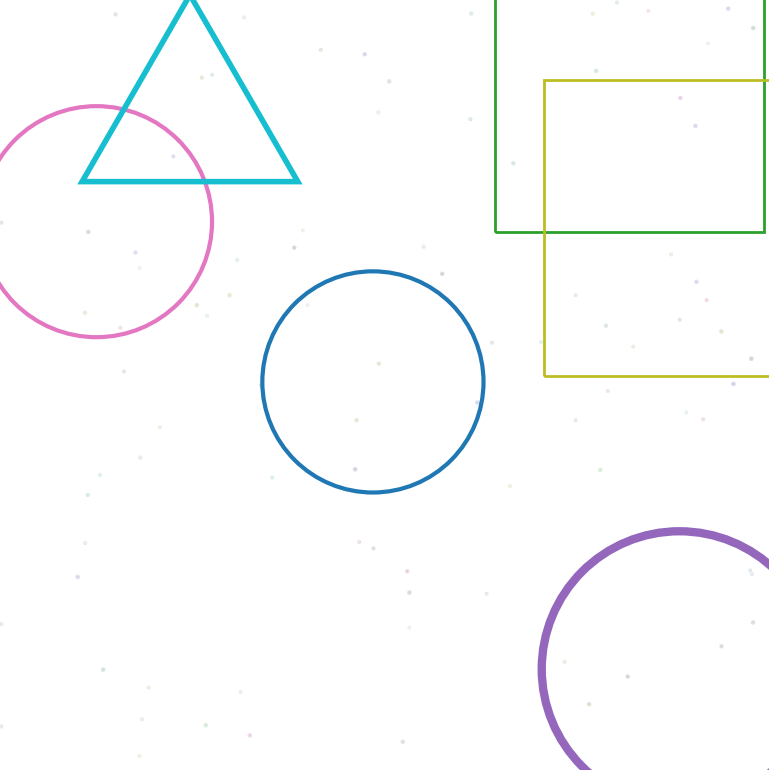[{"shape": "circle", "thickness": 1.5, "radius": 0.72, "center": [0.484, 0.504]}, {"shape": "square", "thickness": 1, "radius": 0.87, "center": [0.818, 0.873]}, {"shape": "circle", "thickness": 3, "radius": 0.89, "center": [0.882, 0.131]}, {"shape": "circle", "thickness": 1.5, "radius": 0.75, "center": [0.125, 0.712]}, {"shape": "square", "thickness": 1, "radius": 0.96, "center": [0.898, 0.704]}, {"shape": "triangle", "thickness": 2, "radius": 0.81, "center": [0.247, 0.845]}]